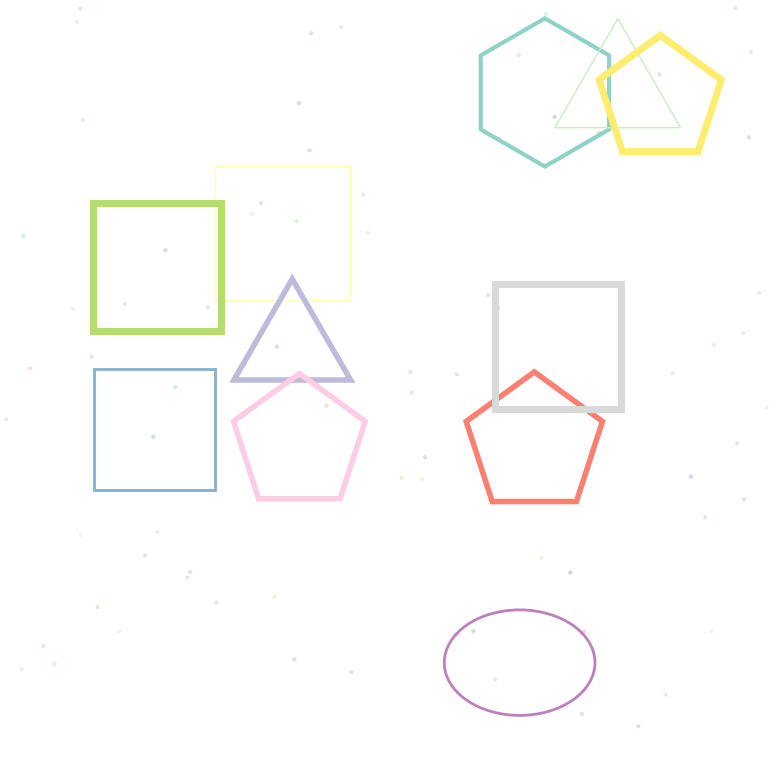[{"shape": "hexagon", "thickness": 1.5, "radius": 0.48, "center": [0.708, 0.88]}, {"shape": "square", "thickness": 0.5, "radius": 0.44, "center": [0.367, 0.697]}, {"shape": "triangle", "thickness": 2, "radius": 0.44, "center": [0.38, 0.55]}, {"shape": "pentagon", "thickness": 2, "radius": 0.47, "center": [0.694, 0.424]}, {"shape": "square", "thickness": 1, "radius": 0.39, "center": [0.2, 0.442]}, {"shape": "square", "thickness": 2.5, "radius": 0.41, "center": [0.204, 0.653]}, {"shape": "pentagon", "thickness": 2, "radius": 0.45, "center": [0.389, 0.425]}, {"shape": "square", "thickness": 2.5, "radius": 0.41, "center": [0.725, 0.55]}, {"shape": "oval", "thickness": 1, "radius": 0.49, "center": [0.675, 0.139]}, {"shape": "triangle", "thickness": 0.5, "radius": 0.47, "center": [0.802, 0.881]}, {"shape": "pentagon", "thickness": 2.5, "radius": 0.42, "center": [0.857, 0.871]}]